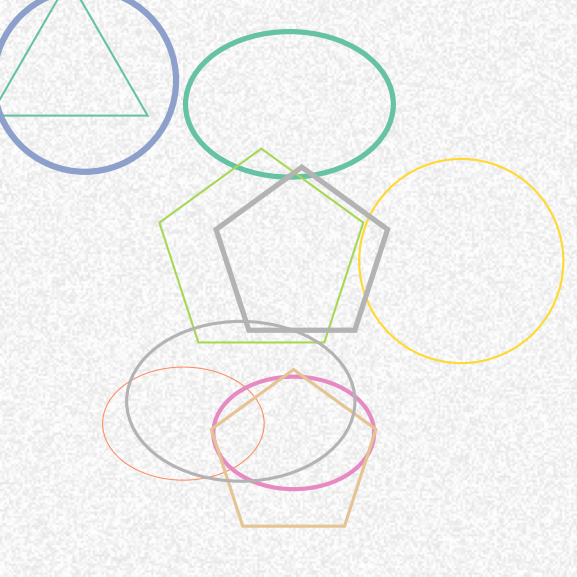[{"shape": "triangle", "thickness": 1, "radius": 0.79, "center": [0.12, 0.877]}, {"shape": "oval", "thickness": 2.5, "radius": 0.9, "center": [0.501, 0.818]}, {"shape": "oval", "thickness": 0.5, "radius": 0.7, "center": [0.318, 0.266]}, {"shape": "circle", "thickness": 3, "radius": 0.79, "center": [0.147, 0.86]}, {"shape": "oval", "thickness": 2, "radius": 0.7, "center": [0.509, 0.249]}, {"shape": "pentagon", "thickness": 1, "radius": 0.93, "center": [0.453, 0.556]}, {"shape": "circle", "thickness": 1, "radius": 0.88, "center": [0.799, 0.547]}, {"shape": "pentagon", "thickness": 1.5, "radius": 0.75, "center": [0.508, 0.209]}, {"shape": "pentagon", "thickness": 2.5, "radius": 0.78, "center": [0.523, 0.554]}, {"shape": "oval", "thickness": 1.5, "radius": 0.99, "center": [0.417, 0.304]}]